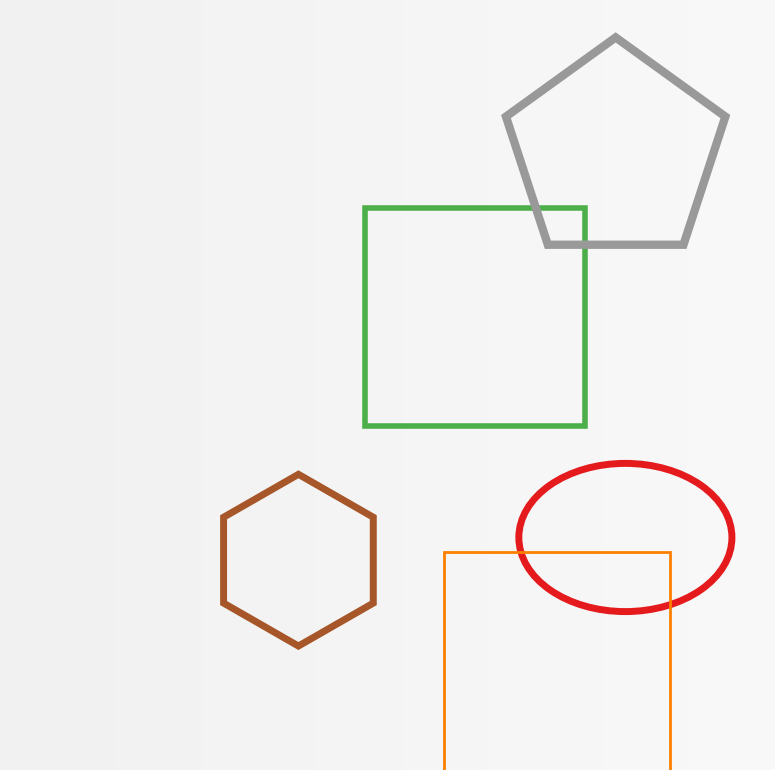[{"shape": "oval", "thickness": 2.5, "radius": 0.69, "center": [0.807, 0.302]}, {"shape": "square", "thickness": 2, "radius": 0.71, "center": [0.613, 0.588]}, {"shape": "square", "thickness": 1, "radius": 0.73, "center": [0.718, 0.138]}, {"shape": "hexagon", "thickness": 2.5, "radius": 0.56, "center": [0.385, 0.273]}, {"shape": "pentagon", "thickness": 3, "radius": 0.74, "center": [0.794, 0.803]}]